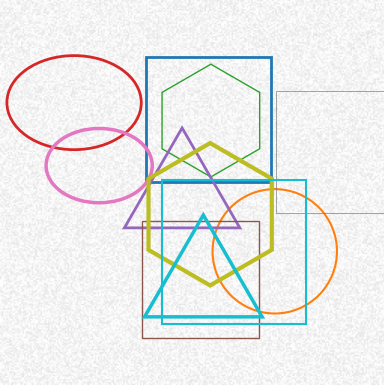[{"shape": "square", "thickness": 2, "radius": 0.82, "center": [0.541, 0.69]}, {"shape": "circle", "thickness": 1.5, "radius": 0.81, "center": [0.714, 0.347]}, {"shape": "hexagon", "thickness": 1, "radius": 0.73, "center": [0.548, 0.687]}, {"shape": "oval", "thickness": 2, "radius": 0.87, "center": [0.192, 0.733]}, {"shape": "triangle", "thickness": 2, "radius": 0.87, "center": [0.473, 0.495]}, {"shape": "square", "thickness": 1, "radius": 0.76, "center": [0.521, 0.275]}, {"shape": "oval", "thickness": 2.5, "radius": 0.69, "center": [0.258, 0.57]}, {"shape": "square", "thickness": 0.5, "radius": 0.79, "center": [0.876, 0.605]}, {"shape": "hexagon", "thickness": 3, "radius": 0.92, "center": [0.546, 0.443]}, {"shape": "triangle", "thickness": 2.5, "radius": 0.88, "center": [0.528, 0.265]}, {"shape": "square", "thickness": 1.5, "radius": 0.94, "center": [0.608, 0.345]}]